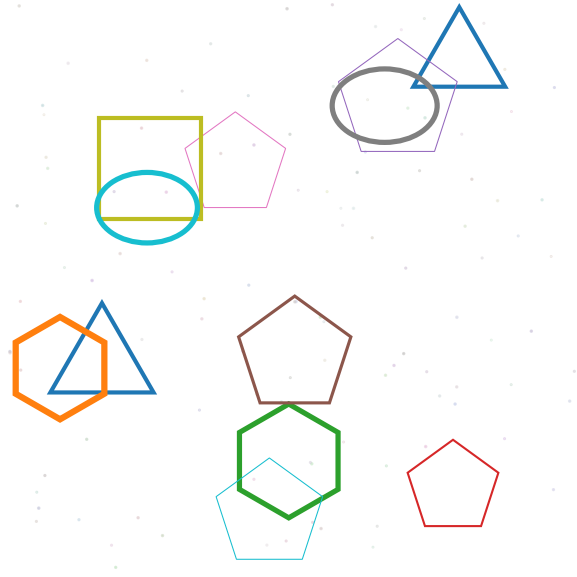[{"shape": "triangle", "thickness": 2, "radius": 0.52, "center": [0.177, 0.371]}, {"shape": "triangle", "thickness": 2, "radius": 0.46, "center": [0.795, 0.895]}, {"shape": "hexagon", "thickness": 3, "radius": 0.44, "center": [0.104, 0.362]}, {"shape": "hexagon", "thickness": 2.5, "radius": 0.49, "center": [0.5, 0.201]}, {"shape": "pentagon", "thickness": 1, "radius": 0.41, "center": [0.784, 0.155]}, {"shape": "pentagon", "thickness": 0.5, "radius": 0.54, "center": [0.689, 0.824]}, {"shape": "pentagon", "thickness": 1.5, "radius": 0.51, "center": [0.51, 0.384]}, {"shape": "pentagon", "thickness": 0.5, "radius": 0.46, "center": [0.407, 0.714]}, {"shape": "oval", "thickness": 2.5, "radius": 0.45, "center": [0.666, 0.816]}, {"shape": "square", "thickness": 2, "radius": 0.44, "center": [0.26, 0.708]}, {"shape": "pentagon", "thickness": 0.5, "radius": 0.48, "center": [0.466, 0.109]}, {"shape": "oval", "thickness": 2.5, "radius": 0.44, "center": [0.255, 0.64]}]